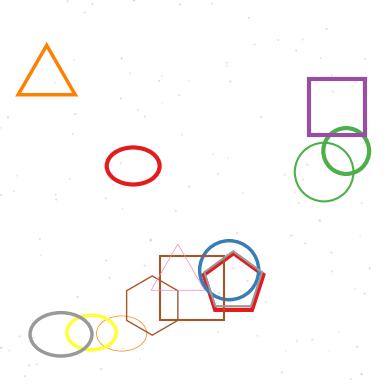[{"shape": "oval", "thickness": 3, "radius": 0.34, "center": [0.346, 0.569]}, {"shape": "pentagon", "thickness": 3, "radius": 0.41, "center": [0.607, 0.261]}, {"shape": "circle", "thickness": 2.5, "radius": 0.38, "center": [0.595, 0.298]}, {"shape": "circle", "thickness": 1.5, "radius": 0.38, "center": [0.842, 0.553]}, {"shape": "circle", "thickness": 3, "radius": 0.3, "center": [0.899, 0.608]}, {"shape": "square", "thickness": 3, "radius": 0.36, "center": [0.874, 0.722]}, {"shape": "oval", "thickness": 0.5, "radius": 0.33, "center": [0.316, 0.134]}, {"shape": "triangle", "thickness": 2.5, "radius": 0.43, "center": [0.121, 0.797]}, {"shape": "oval", "thickness": 2.5, "radius": 0.32, "center": [0.238, 0.136]}, {"shape": "hexagon", "thickness": 1, "radius": 0.38, "center": [0.395, 0.206]}, {"shape": "square", "thickness": 1.5, "radius": 0.42, "center": [0.498, 0.251]}, {"shape": "triangle", "thickness": 0.5, "radius": 0.4, "center": [0.462, 0.286]}, {"shape": "oval", "thickness": 2.5, "radius": 0.4, "center": [0.158, 0.132]}, {"shape": "pentagon", "thickness": 1.5, "radius": 0.39, "center": [0.606, 0.268]}]